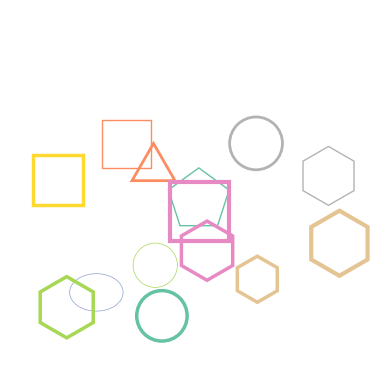[{"shape": "pentagon", "thickness": 1, "radius": 0.41, "center": [0.516, 0.481]}, {"shape": "circle", "thickness": 2.5, "radius": 0.33, "center": [0.421, 0.18]}, {"shape": "square", "thickness": 1, "radius": 0.31, "center": [0.329, 0.626]}, {"shape": "triangle", "thickness": 2, "radius": 0.32, "center": [0.399, 0.563]}, {"shape": "oval", "thickness": 0.5, "radius": 0.35, "center": [0.25, 0.241]}, {"shape": "hexagon", "thickness": 2.5, "radius": 0.38, "center": [0.538, 0.349]}, {"shape": "square", "thickness": 3, "radius": 0.39, "center": [0.518, 0.45]}, {"shape": "circle", "thickness": 0.5, "radius": 0.29, "center": [0.403, 0.311]}, {"shape": "hexagon", "thickness": 2.5, "radius": 0.4, "center": [0.173, 0.202]}, {"shape": "square", "thickness": 2.5, "radius": 0.32, "center": [0.151, 0.532]}, {"shape": "hexagon", "thickness": 2.5, "radius": 0.3, "center": [0.668, 0.275]}, {"shape": "hexagon", "thickness": 3, "radius": 0.42, "center": [0.882, 0.368]}, {"shape": "circle", "thickness": 2, "radius": 0.34, "center": [0.665, 0.628]}, {"shape": "hexagon", "thickness": 1, "radius": 0.38, "center": [0.853, 0.543]}]